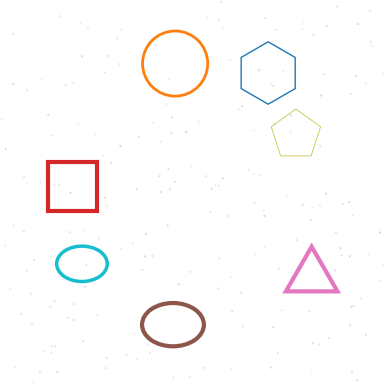[{"shape": "hexagon", "thickness": 1, "radius": 0.41, "center": [0.697, 0.81]}, {"shape": "circle", "thickness": 2, "radius": 0.42, "center": [0.455, 0.835]}, {"shape": "square", "thickness": 3, "radius": 0.32, "center": [0.189, 0.516]}, {"shape": "oval", "thickness": 3, "radius": 0.4, "center": [0.449, 0.157]}, {"shape": "triangle", "thickness": 3, "radius": 0.39, "center": [0.81, 0.282]}, {"shape": "pentagon", "thickness": 0.5, "radius": 0.34, "center": [0.769, 0.65]}, {"shape": "oval", "thickness": 2.5, "radius": 0.33, "center": [0.213, 0.315]}]